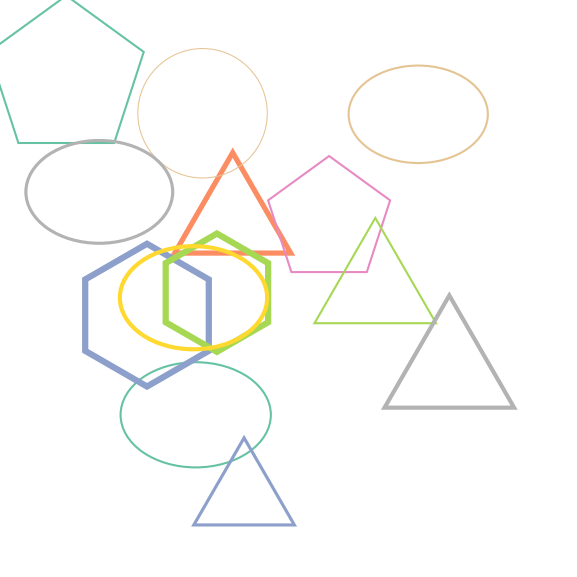[{"shape": "oval", "thickness": 1, "radius": 0.65, "center": [0.339, 0.281]}, {"shape": "pentagon", "thickness": 1, "radius": 0.71, "center": [0.115, 0.866]}, {"shape": "triangle", "thickness": 2.5, "radius": 0.58, "center": [0.403, 0.619]}, {"shape": "hexagon", "thickness": 3, "radius": 0.62, "center": [0.255, 0.453]}, {"shape": "triangle", "thickness": 1.5, "radius": 0.5, "center": [0.423, 0.14]}, {"shape": "pentagon", "thickness": 1, "radius": 0.56, "center": [0.57, 0.618]}, {"shape": "triangle", "thickness": 1, "radius": 0.61, "center": [0.65, 0.5]}, {"shape": "hexagon", "thickness": 3, "radius": 0.51, "center": [0.376, 0.492]}, {"shape": "oval", "thickness": 2, "radius": 0.64, "center": [0.335, 0.484]}, {"shape": "circle", "thickness": 0.5, "radius": 0.56, "center": [0.351, 0.803]}, {"shape": "oval", "thickness": 1, "radius": 0.6, "center": [0.724, 0.801]}, {"shape": "triangle", "thickness": 2, "radius": 0.65, "center": [0.778, 0.358]}, {"shape": "oval", "thickness": 1.5, "radius": 0.64, "center": [0.172, 0.667]}]